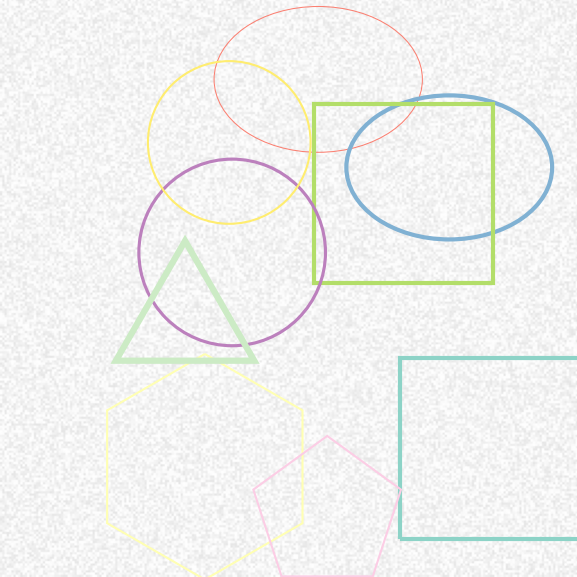[{"shape": "square", "thickness": 2, "radius": 0.78, "center": [0.849, 0.222]}, {"shape": "hexagon", "thickness": 1, "radius": 0.98, "center": [0.355, 0.191]}, {"shape": "oval", "thickness": 0.5, "radius": 0.9, "center": [0.551, 0.862]}, {"shape": "oval", "thickness": 2, "radius": 0.89, "center": [0.778, 0.709]}, {"shape": "square", "thickness": 2, "radius": 0.77, "center": [0.699, 0.665]}, {"shape": "pentagon", "thickness": 1, "radius": 0.67, "center": [0.567, 0.11]}, {"shape": "circle", "thickness": 1.5, "radius": 0.81, "center": [0.402, 0.562]}, {"shape": "triangle", "thickness": 3, "radius": 0.69, "center": [0.32, 0.444]}, {"shape": "circle", "thickness": 1, "radius": 0.7, "center": [0.397, 0.752]}]